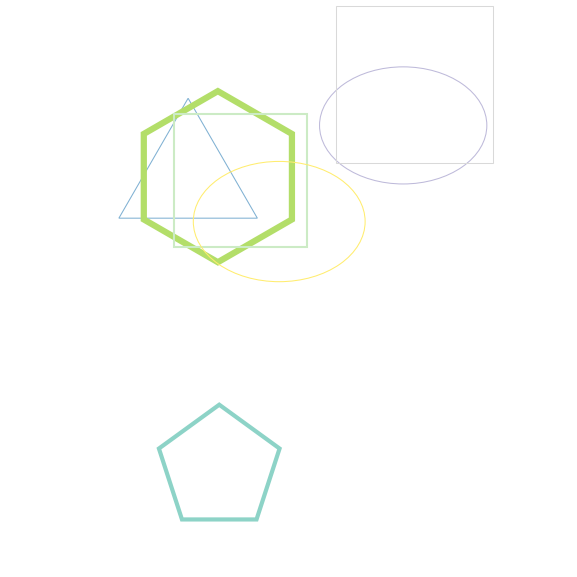[{"shape": "pentagon", "thickness": 2, "radius": 0.55, "center": [0.38, 0.189]}, {"shape": "oval", "thickness": 0.5, "radius": 0.72, "center": [0.698, 0.782]}, {"shape": "triangle", "thickness": 0.5, "radius": 0.69, "center": [0.326, 0.691]}, {"shape": "hexagon", "thickness": 3, "radius": 0.74, "center": [0.377, 0.693]}, {"shape": "square", "thickness": 0.5, "radius": 0.68, "center": [0.718, 0.853]}, {"shape": "square", "thickness": 1, "radius": 0.57, "center": [0.416, 0.686]}, {"shape": "oval", "thickness": 0.5, "radius": 0.74, "center": [0.483, 0.615]}]